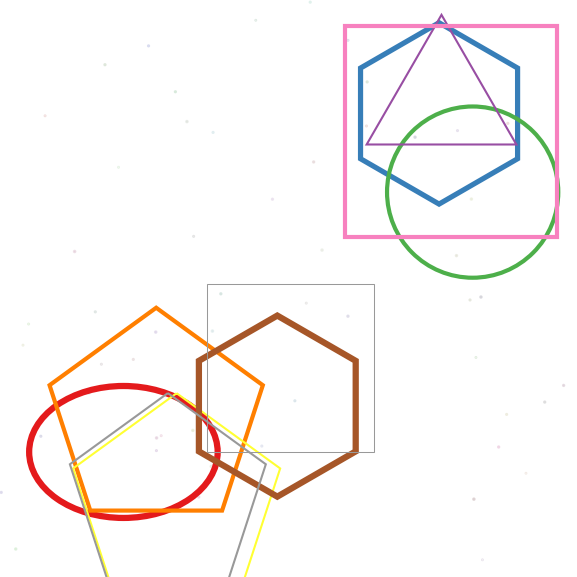[{"shape": "oval", "thickness": 3, "radius": 0.82, "center": [0.214, 0.217]}, {"shape": "hexagon", "thickness": 2.5, "radius": 0.79, "center": [0.76, 0.803]}, {"shape": "circle", "thickness": 2, "radius": 0.74, "center": [0.818, 0.666]}, {"shape": "triangle", "thickness": 1, "radius": 0.75, "center": [0.764, 0.824]}, {"shape": "pentagon", "thickness": 2, "radius": 0.97, "center": [0.27, 0.272]}, {"shape": "pentagon", "thickness": 1, "radius": 0.94, "center": [0.306, 0.13]}, {"shape": "hexagon", "thickness": 3, "radius": 0.78, "center": [0.48, 0.296]}, {"shape": "square", "thickness": 2, "radius": 0.91, "center": [0.781, 0.772]}, {"shape": "pentagon", "thickness": 1, "radius": 0.89, "center": [0.291, 0.14]}, {"shape": "square", "thickness": 0.5, "radius": 0.73, "center": [0.503, 0.363]}]